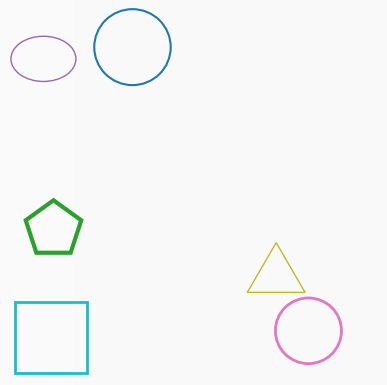[{"shape": "circle", "thickness": 1.5, "radius": 0.49, "center": [0.342, 0.878]}, {"shape": "pentagon", "thickness": 3, "radius": 0.38, "center": [0.138, 0.404]}, {"shape": "oval", "thickness": 1, "radius": 0.42, "center": [0.112, 0.847]}, {"shape": "circle", "thickness": 2, "radius": 0.43, "center": [0.796, 0.141]}, {"shape": "triangle", "thickness": 1, "radius": 0.43, "center": [0.713, 0.284]}, {"shape": "square", "thickness": 2, "radius": 0.46, "center": [0.131, 0.124]}]